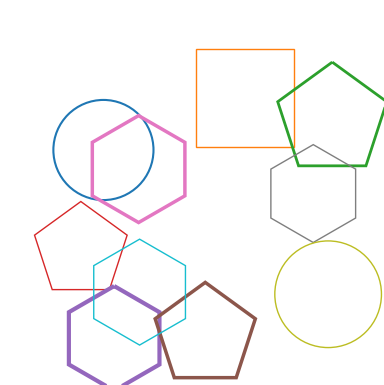[{"shape": "circle", "thickness": 1.5, "radius": 0.65, "center": [0.269, 0.61]}, {"shape": "square", "thickness": 1, "radius": 0.63, "center": [0.636, 0.745]}, {"shape": "pentagon", "thickness": 2, "radius": 0.74, "center": [0.863, 0.69]}, {"shape": "pentagon", "thickness": 1, "radius": 0.63, "center": [0.21, 0.35]}, {"shape": "hexagon", "thickness": 3, "radius": 0.68, "center": [0.297, 0.121]}, {"shape": "pentagon", "thickness": 2.5, "radius": 0.68, "center": [0.533, 0.13]}, {"shape": "hexagon", "thickness": 2.5, "radius": 0.69, "center": [0.36, 0.561]}, {"shape": "hexagon", "thickness": 1, "radius": 0.64, "center": [0.814, 0.497]}, {"shape": "circle", "thickness": 1, "radius": 0.69, "center": [0.852, 0.236]}, {"shape": "hexagon", "thickness": 1, "radius": 0.69, "center": [0.363, 0.241]}]